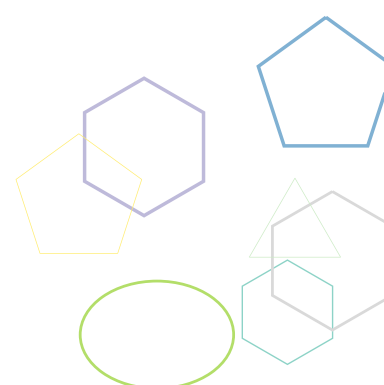[{"shape": "hexagon", "thickness": 1, "radius": 0.68, "center": [0.747, 0.189]}, {"shape": "hexagon", "thickness": 2.5, "radius": 0.89, "center": [0.374, 0.618]}, {"shape": "pentagon", "thickness": 2.5, "radius": 0.92, "center": [0.847, 0.77]}, {"shape": "oval", "thickness": 2, "radius": 1.0, "center": [0.408, 0.13]}, {"shape": "hexagon", "thickness": 2, "radius": 0.9, "center": [0.863, 0.323]}, {"shape": "triangle", "thickness": 0.5, "radius": 0.68, "center": [0.766, 0.4]}, {"shape": "pentagon", "thickness": 0.5, "radius": 0.86, "center": [0.205, 0.481]}]